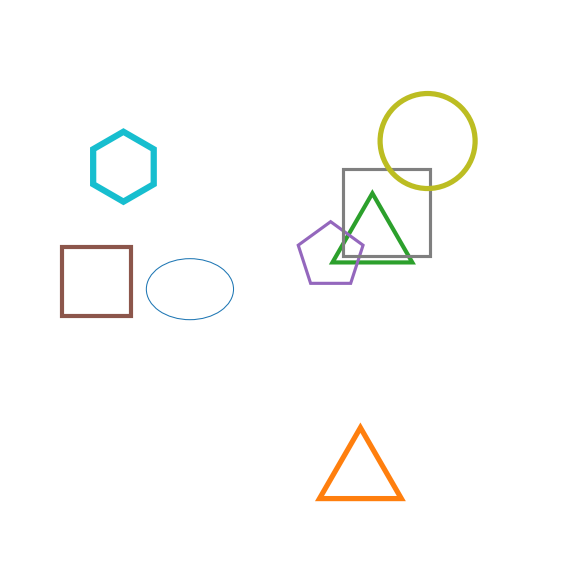[{"shape": "oval", "thickness": 0.5, "radius": 0.38, "center": [0.329, 0.498]}, {"shape": "triangle", "thickness": 2.5, "radius": 0.41, "center": [0.624, 0.177]}, {"shape": "triangle", "thickness": 2, "radius": 0.4, "center": [0.645, 0.585]}, {"shape": "pentagon", "thickness": 1.5, "radius": 0.3, "center": [0.573, 0.556]}, {"shape": "square", "thickness": 2, "radius": 0.3, "center": [0.167, 0.511]}, {"shape": "square", "thickness": 1.5, "radius": 0.38, "center": [0.669, 0.631]}, {"shape": "circle", "thickness": 2.5, "radius": 0.41, "center": [0.74, 0.755]}, {"shape": "hexagon", "thickness": 3, "radius": 0.3, "center": [0.214, 0.71]}]